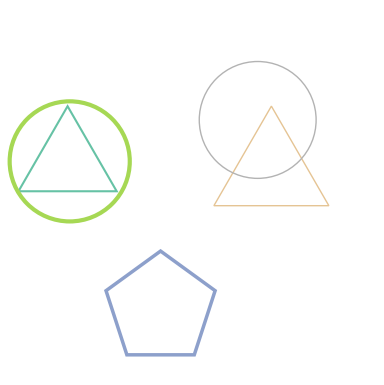[{"shape": "triangle", "thickness": 1.5, "radius": 0.74, "center": [0.176, 0.577]}, {"shape": "pentagon", "thickness": 2.5, "radius": 0.74, "center": [0.417, 0.199]}, {"shape": "circle", "thickness": 3, "radius": 0.78, "center": [0.181, 0.581]}, {"shape": "triangle", "thickness": 1, "radius": 0.86, "center": [0.705, 0.552]}, {"shape": "circle", "thickness": 1, "radius": 0.76, "center": [0.669, 0.688]}]